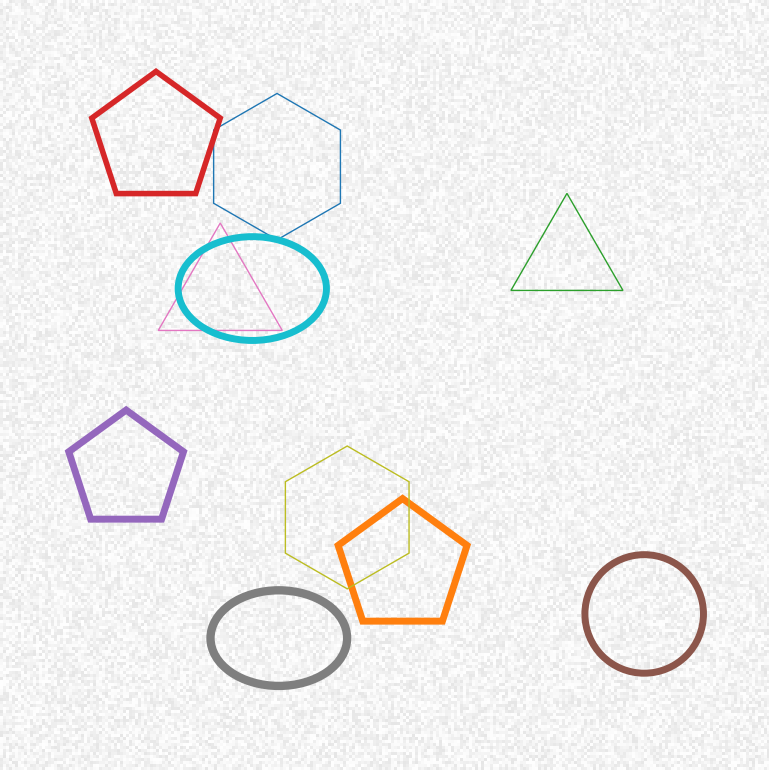[{"shape": "hexagon", "thickness": 0.5, "radius": 0.48, "center": [0.36, 0.784]}, {"shape": "pentagon", "thickness": 2.5, "radius": 0.44, "center": [0.523, 0.265]}, {"shape": "triangle", "thickness": 0.5, "radius": 0.42, "center": [0.736, 0.665]}, {"shape": "pentagon", "thickness": 2, "radius": 0.44, "center": [0.203, 0.82]}, {"shape": "pentagon", "thickness": 2.5, "radius": 0.39, "center": [0.164, 0.389]}, {"shape": "circle", "thickness": 2.5, "radius": 0.38, "center": [0.837, 0.203]}, {"shape": "triangle", "thickness": 0.5, "radius": 0.46, "center": [0.286, 0.617]}, {"shape": "oval", "thickness": 3, "radius": 0.44, "center": [0.362, 0.171]}, {"shape": "hexagon", "thickness": 0.5, "radius": 0.46, "center": [0.451, 0.328]}, {"shape": "oval", "thickness": 2.5, "radius": 0.48, "center": [0.328, 0.625]}]